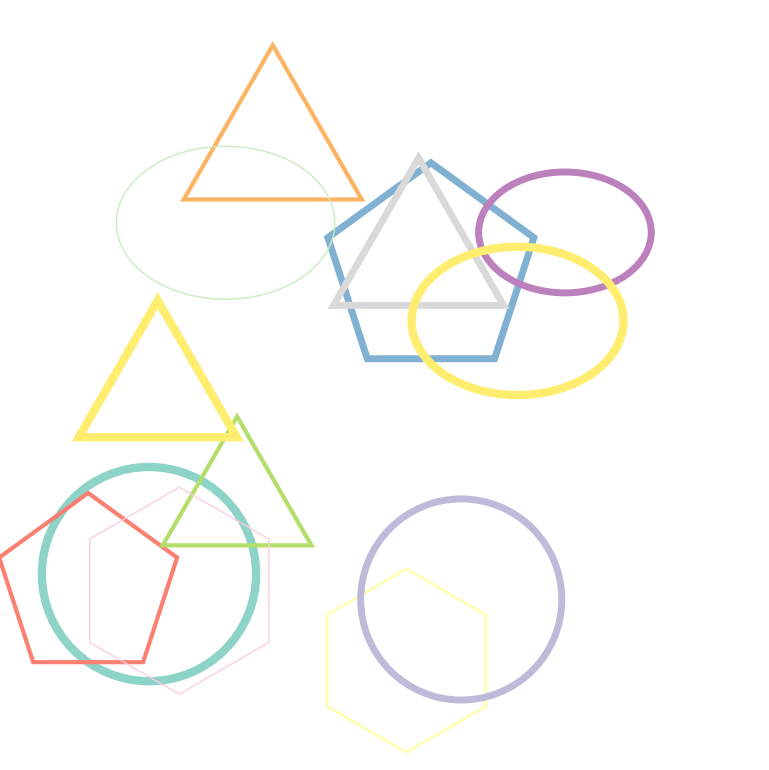[{"shape": "circle", "thickness": 3, "radius": 0.7, "center": [0.193, 0.254]}, {"shape": "hexagon", "thickness": 1, "radius": 0.59, "center": [0.528, 0.142]}, {"shape": "circle", "thickness": 2.5, "radius": 0.65, "center": [0.599, 0.221]}, {"shape": "pentagon", "thickness": 1.5, "radius": 0.61, "center": [0.114, 0.238]}, {"shape": "pentagon", "thickness": 2.5, "radius": 0.7, "center": [0.56, 0.648]}, {"shape": "triangle", "thickness": 1.5, "radius": 0.67, "center": [0.354, 0.808]}, {"shape": "triangle", "thickness": 1.5, "radius": 0.56, "center": [0.308, 0.348]}, {"shape": "hexagon", "thickness": 0.5, "radius": 0.67, "center": [0.233, 0.233]}, {"shape": "triangle", "thickness": 2.5, "radius": 0.64, "center": [0.544, 0.667]}, {"shape": "oval", "thickness": 2.5, "radius": 0.56, "center": [0.734, 0.698]}, {"shape": "oval", "thickness": 0.5, "radius": 0.71, "center": [0.293, 0.711]}, {"shape": "oval", "thickness": 3, "radius": 0.69, "center": [0.672, 0.583]}, {"shape": "triangle", "thickness": 3, "radius": 0.59, "center": [0.205, 0.491]}]